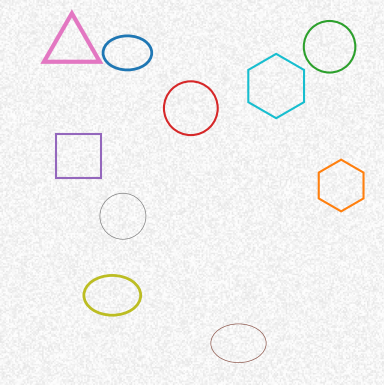[{"shape": "oval", "thickness": 2, "radius": 0.32, "center": [0.331, 0.863]}, {"shape": "hexagon", "thickness": 1.5, "radius": 0.34, "center": [0.886, 0.518]}, {"shape": "circle", "thickness": 1.5, "radius": 0.33, "center": [0.856, 0.879]}, {"shape": "circle", "thickness": 1.5, "radius": 0.35, "center": [0.496, 0.719]}, {"shape": "square", "thickness": 1.5, "radius": 0.29, "center": [0.203, 0.595]}, {"shape": "oval", "thickness": 0.5, "radius": 0.36, "center": [0.619, 0.108]}, {"shape": "triangle", "thickness": 3, "radius": 0.42, "center": [0.187, 0.881]}, {"shape": "circle", "thickness": 0.5, "radius": 0.3, "center": [0.319, 0.438]}, {"shape": "oval", "thickness": 2, "radius": 0.37, "center": [0.292, 0.233]}, {"shape": "hexagon", "thickness": 1.5, "radius": 0.42, "center": [0.717, 0.777]}]